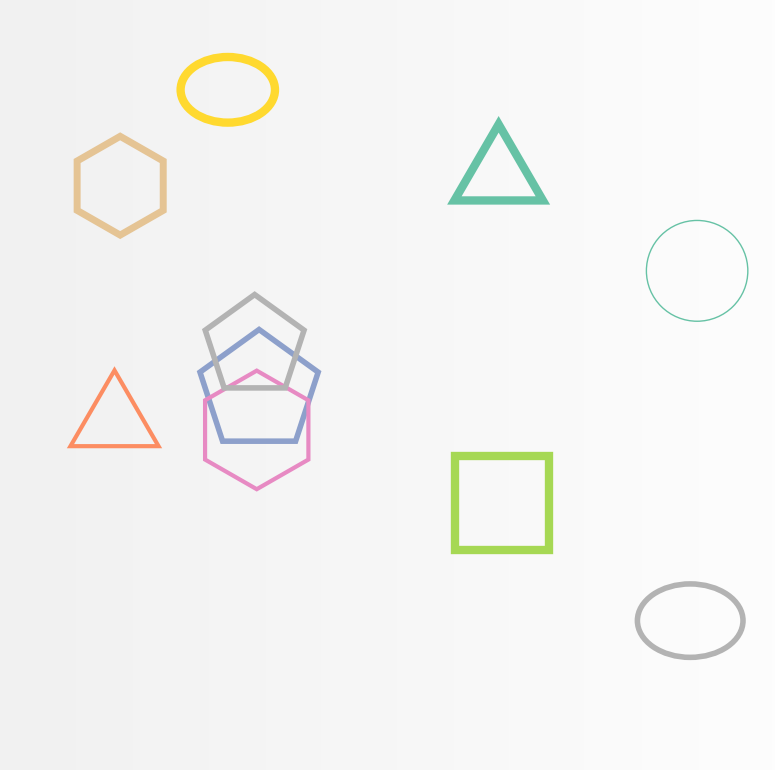[{"shape": "circle", "thickness": 0.5, "radius": 0.33, "center": [0.9, 0.648]}, {"shape": "triangle", "thickness": 3, "radius": 0.33, "center": [0.643, 0.773]}, {"shape": "triangle", "thickness": 1.5, "radius": 0.33, "center": [0.148, 0.453]}, {"shape": "pentagon", "thickness": 2, "radius": 0.4, "center": [0.334, 0.492]}, {"shape": "hexagon", "thickness": 1.5, "radius": 0.38, "center": [0.331, 0.442]}, {"shape": "square", "thickness": 3, "radius": 0.3, "center": [0.648, 0.347]}, {"shape": "oval", "thickness": 3, "radius": 0.3, "center": [0.294, 0.883]}, {"shape": "hexagon", "thickness": 2.5, "radius": 0.32, "center": [0.155, 0.759]}, {"shape": "pentagon", "thickness": 2, "radius": 0.34, "center": [0.329, 0.55]}, {"shape": "oval", "thickness": 2, "radius": 0.34, "center": [0.891, 0.194]}]